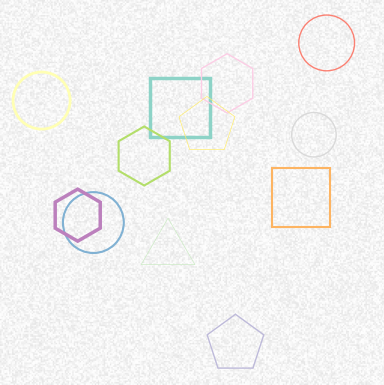[{"shape": "square", "thickness": 2.5, "radius": 0.38, "center": [0.467, 0.72]}, {"shape": "circle", "thickness": 2, "radius": 0.37, "center": [0.108, 0.739]}, {"shape": "pentagon", "thickness": 1, "radius": 0.39, "center": [0.612, 0.106]}, {"shape": "circle", "thickness": 1, "radius": 0.36, "center": [0.848, 0.889]}, {"shape": "circle", "thickness": 1.5, "radius": 0.4, "center": [0.242, 0.422]}, {"shape": "square", "thickness": 1.5, "radius": 0.38, "center": [0.782, 0.487]}, {"shape": "hexagon", "thickness": 1.5, "radius": 0.38, "center": [0.375, 0.595]}, {"shape": "hexagon", "thickness": 1, "radius": 0.38, "center": [0.59, 0.784]}, {"shape": "circle", "thickness": 1, "radius": 0.29, "center": [0.815, 0.65]}, {"shape": "hexagon", "thickness": 2.5, "radius": 0.34, "center": [0.202, 0.441]}, {"shape": "triangle", "thickness": 0.5, "radius": 0.4, "center": [0.436, 0.353]}, {"shape": "pentagon", "thickness": 0.5, "radius": 0.38, "center": [0.538, 0.673]}]